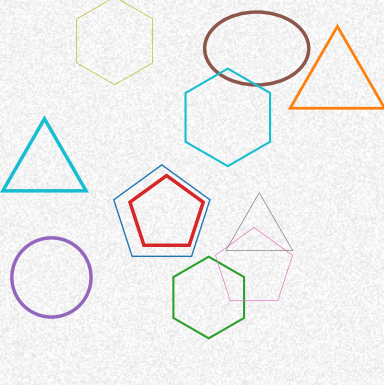[{"shape": "pentagon", "thickness": 1, "radius": 0.66, "center": [0.42, 0.44]}, {"shape": "triangle", "thickness": 2, "radius": 0.71, "center": [0.876, 0.79]}, {"shape": "hexagon", "thickness": 1.5, "radius": 0.53, "center": [0.542, 0.227]}, {"shape": "pentagon", "thickness": 2.5, "radius": 0.5, "center": [0.433, 0.444]}, {"shape": "circle", "thickness": 2.5, "radius": 0.51, "center": [0.134, 0.279]}, {"shape": "oval", "thickness": 2.5, "radius": 0.68, "center": [0.667, 0.874]}, {"shape": "pentagon", "thickness": 0.5, "radius": 0.53, "center": [0.66, 0.304]}, {"shape": "triangle", "thickness": 0.5, "radius": 0.5, "center": [0.673, 0.399]}, {"shape": "hexagon", "thickness": 0.5, "radius": 0.57, "center": [0.298, 0.894]}, {"shape": "hexagon", "thickness": 1.5, "radius": 0.63, "center": [0.592, 0.695]}, {"shape": "triangle", "thickness": 2.5, "radius": 0.62, "center": [0.116, 0.567]}]